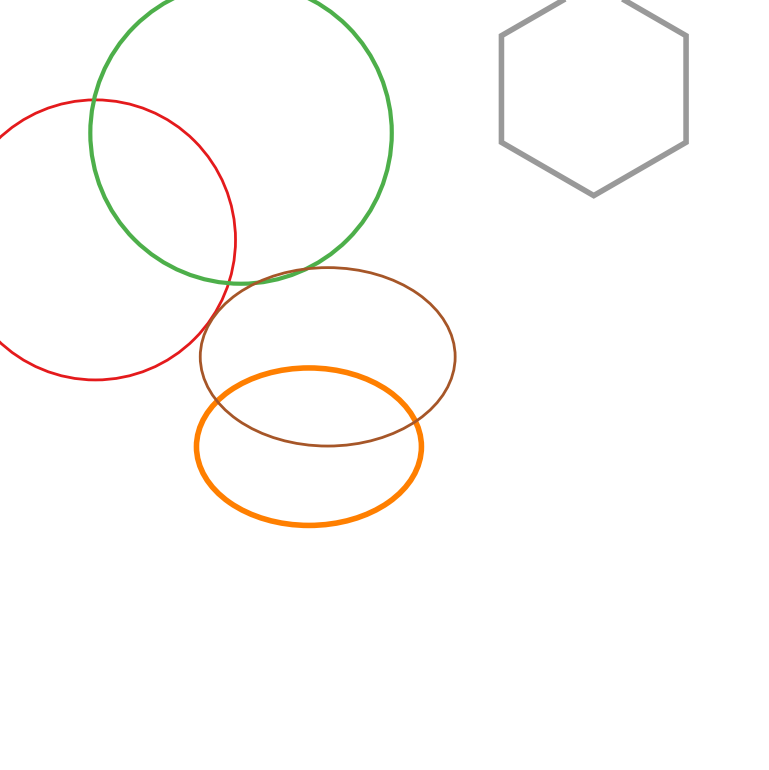[{"shape": "circle", "thickness": 1, "radius": 0.91, "center": [0.124, 0.688]}, {"shape": "circle", "thickness": 1.5, "radius": 0.98, "center": [0.313, 0.827]}, {"shape": "oval", "thickness": 2, "radius": 0.73, "center": [0.401, 0.42]}, {"shape": "oval", "thickness": 1, "radius": 0.83, "center": [0.426, 0.537]}, {"shape": "hexagon", "thickness": 2, "radius": 0.69, "center": [0.771, 0.884]}]